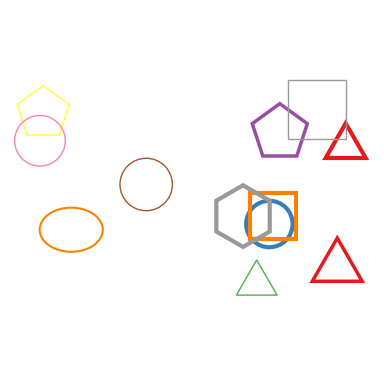[{"shape": "triangle", "thickness": 3, "radius": 0.3, "center": [0.898, 0.62]}, {"shape": "triangle", "thickness": 2.5, "radius": 0.37, "center": [0.876, 0.307]}, {"shape": "circle", "thickness": 3, "radius": 0.3, "center": [0.7, 0.418]}, {"shape": "triangle", "thickness": 1, "radius": 0.3, "center": [0.667, 0.264]}, {"shape": "pentagon", "thickness": 2.5, "radius": 0.38, "center": [0.727, 0.656]}, {"shape": "oval", "thickness": 1.5, "radius": 0.41, "center": [0.185, 0.403]}, {"shape": "square", "thickness": 3, "radius": 0.29, "center": [0.709, 0.439]}, {"shape": "pentagon", "thickness": 1, "radius": 0.35, "center": [0.112, 0.707]}, {"shape": "circle", "thickness": 1, "radius": 0.34, "center": [0.38, 0.521]}, {"shape": "circle", "thickness": 1, "radius": 0.33, "center": [0.104, 0.634]}, {"shape": "hexagon", "thickness": 3, "radius": 0.4, "center": [0.631, 0.439]}, {"shape": "square", "thickness": 1, "radius": 0.38, "center": [0.823, 0.715]}]